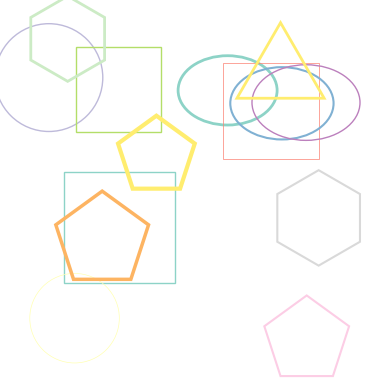[{"shape": "oval", "thickness": 2, "radius": 0.64, "center": [0.591, 0.765]}, {"shape": "square", "thickness": 1, "radius": 0.72, "center": [0.31, 0.409]}, {"shape": "circle", "thickness": 0.5, "radius": 0.58, "center": [0.194, 0.174]}, {"shape": "circle", "thickness": 1, "radius": 0.7, "center": [0.127, 0.798]}, {"shape": "square", "thickness": 0.5, "radius": 0.62, "center": [0.704, 0.712]}, {"shape": "oval", "thickness": 1.5, "radius": 0.67, "center": [0.732, 0.732]}, {"shape": "pentagon", "thickness": 2.5, "radius": 0.63, "center": [0.265, 0.377]}, {"shape": "square", "thickness": 1, "radius": 0.55, "center": [0.308, 0.767]}, {"shape": "pentagon", "thickness": 1.5, "radius": 0.58, "center": [0.797, 0.117]}, {"shape": "hexagon", "thickness": 1.5, "radius": 0.62, "center": [0.828, 0.434]}, {"shape": "oval", "thickness": 1, "radius": 0.7, "center": [0.795, 0.734]}, {"shape": "hexagon", "thickness": 2, "radius": 0.55, "center": [0.176, 0.899]}, {"shape": "pentagon", "thickness": 3, "radius": 0.52, "center": [0.406, 0.595]}, {"shape": "triangle", "thickness": 2, "radius": 0.65, "center": [0.729, 0.81]}]